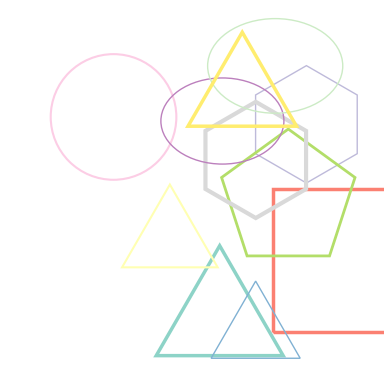[{"shape": "triangle", "thickness": 2.5, "radius": 0.95, "center": [0.571, 0.171]}, {"shape": "triangle", "thickness": 1.5, "radius": 0.72, "center": [0.441, 0.377]}, {"shape": "hexagon", "thickness": 1, "radius": 0.76, "center": [0.796, 0.677]}, {"shape": "square", "thickness": 2.5, "radius": 0.93, "center": [0.894, 0.323]}, {"shape": "triangle", "thickness": 1, "radius": 0.67, "center": [0.664, 0.136]}, {"shape": "pentagon", "thickness": 2, "radius": 0.91, "center": [0.749, 0.483]}, {"shape": "circle", "thickness": 1.5, "radius": 0.82, "center": [0.295, 0.696]}, {"shape": "hexagon", "thickness": 3, "radius": 0.75, "center": [0.664, 0.585]}, {"shape": "oval", "thickness": 1, "radius": 0.8, "center": [0.578, 0.686]}, {"shape": "oval", "thickness": 1, "radius": 0.88, "center": [0.715, 0.829]}, {"shape": "triangle", "thickness": 2.5, "radius": 0.81, "center": [0.629, 0.754]}]